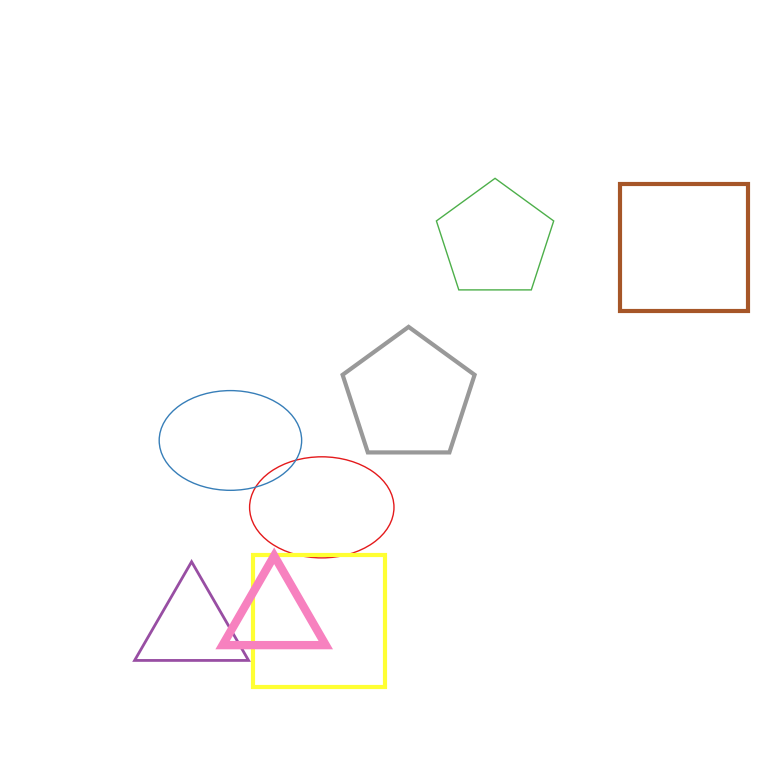[{"shape": "oval", "thickness": 0.5, "radius": 0.47, "center": [0.418, 0.341]}, {"shape": "oval", "thickness": 0.5, "radius": 0.46, "center": [0.299, 0.428]}, {"shape": "pentagon", "thickness": 0.5, "radius": 0.4, "center": [0.643, 0.688]}, {"shape": "triangle", "thickness": 1, "radius": 0.43, "center": [0.249, 0.185]}, {"shape": "square", "thickness": 1.5, "radius": 0.43, "center": [0.414, 0.193]}, {"shape": "square", "thickness": 1.5, "radius": 0.41, "center": [0.889, 0.679]}, {"shape": "triangle", "thickness": 3, "radius": 0.39, "center": [0.356, 0.201]}, {"shape": "pentagon", "thickness": 1.5, "radius": 0.45, "center": [0.531, 0.485]}]